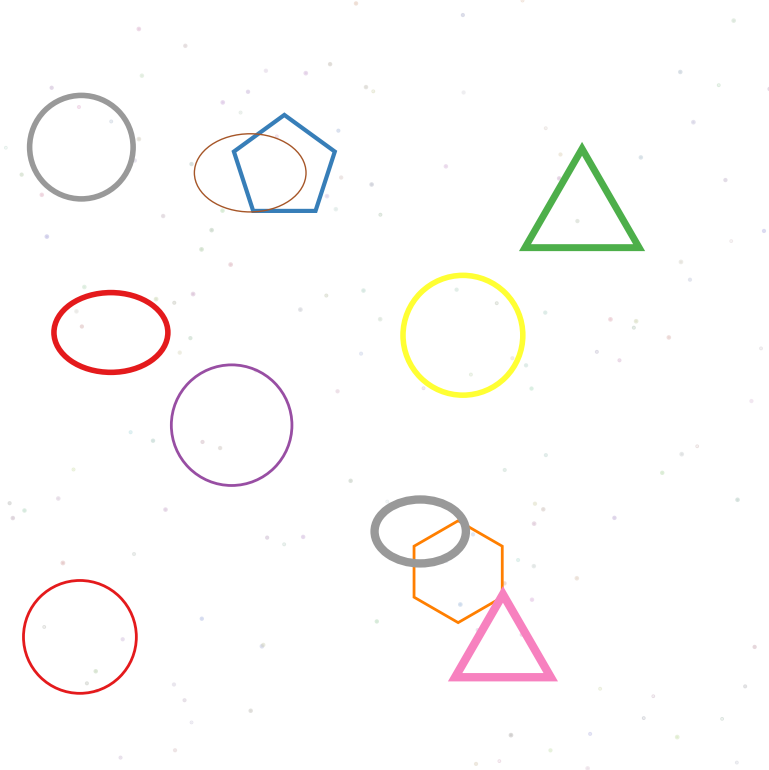[{"shape": "oval", "thickness": 2, "radius": 0.37, "center": [0.144, 0.568]}, {"shape": "circle", "thickness": 1, "radius": 0.37, "center": [0.104, 0.173]}, {"shape": "pentagon", "thickness": 1.5, "radius": 0.34, "center": [0.369, 0.782]}, {"shape": "triangle", "thickness": 2.5, "radius": 0.43, "center": [0.756, 0.721]}, {"shape": "circle", "thickness": 1, "radius": 0.39, "center": [0.301, 0.448]}, {"shape": "hexagon", "thickness": 1, "radius": 0.33, "center": [0.595, 0.258]}, {"shape": "circle", "thickness": 2, "radius": 0.39, "center": [0.601, 0.565]}, {"shape": "oval", "thickness": 0.5, "radius": 0.36, "center": [0.325, 0.776]}, {"shape": "triangle", "thickness": 3, "radius": 0.36, "center": [0.653, 0.156]}, {"shape": "oval", "thickness": 3, "radius": 0.3, "center": [0.546, 0.31]}, {"shape": "circle", "thickness": 2, "radius": 0.34, "center": [0.106, 0.809]}]